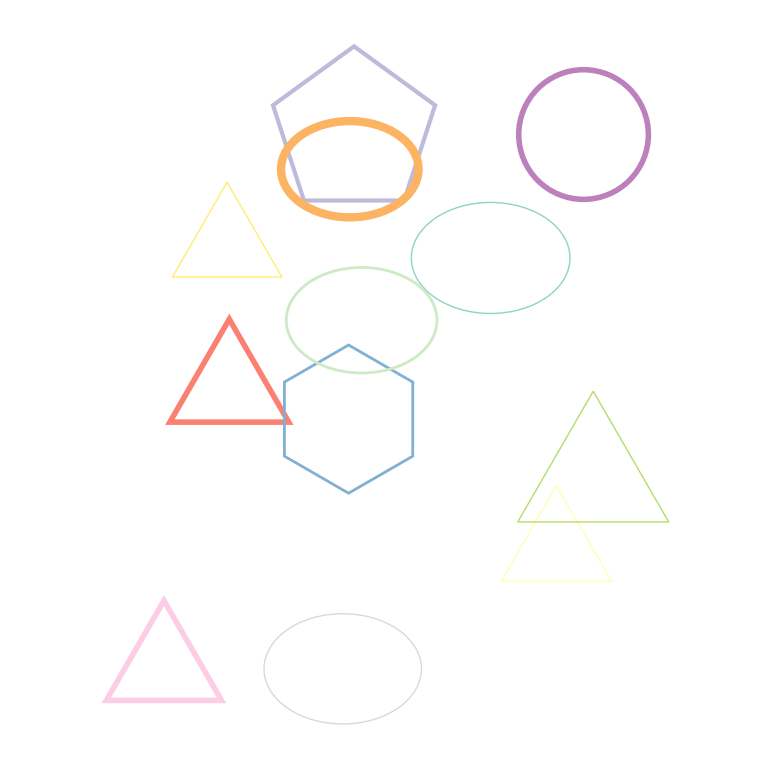[{"shape": "oval", "thickness": 0.5, "radius": 0.52, "center": [0.637, 0.665]}, {"shape": "triangle", "thickness": 0.5, "radius": 0.41, "center": [0.723, 0.286]}, {"shape": "pentagon", "thickness": 1.5, "radius": 0.55, "center": [0.46, 0.829]}, {"shape": "triangle", "thickness": 2, "radius": 0.45, "center": [0.298, 0.496]}, {"shape": "hexagon", "thickness": 1, "radius": 0.48, "center": [0.453, 0.456]}, {"shape": "oval", "thickness": 3, "radius": 0.45, "center": [0.454, 0.78]}, {"shape": "triangle", "thickness": 0.5, "radius": 0.57, "center": [0.77, 0.379]}, {"shape": "triangle", "thickness": 2, "radius": 0.43, "center": [0.213, 0.134]}, {"shape": "oval", "thickness": 0.5, "radius": 0.51, "center": [0.445, 0.131]}, {"shape": "circle", "thickness": 2, "radius": 0.42, "center": [0.758, 0.825]}, {"shape": "oval", "thickness": 1, "radius": 0.49, "center": [0.47, 0.584]}, {"shape": "triangle", "thickness": 0.5, "radius": 0.41, "center": [0.295, 0.681]}]